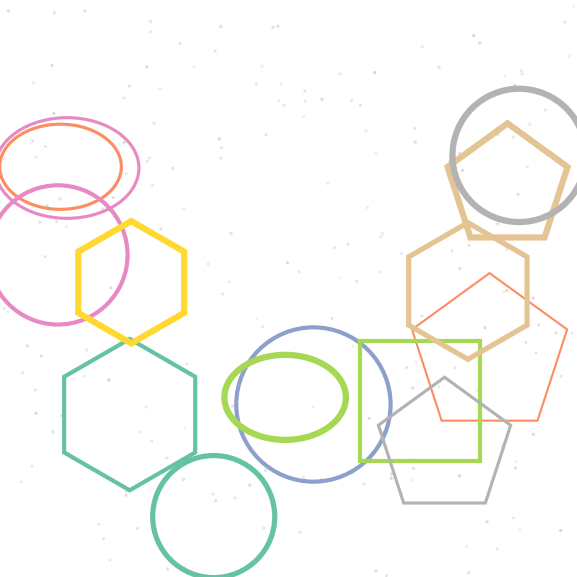[{"shape": "circle", "thickness": 2.5, "radius": 0.53, "center": [0.37, 0.105]}, {"shape": "hexagon", "thickness": 2, "radius": 0.66, "center": [0.225, 0.281]}, {"shape": "oval", "thickness": 1.5, "radius": 0.53, "center": [0.105, 0.71]}, {"shape": "pentagon", "thickness": 1, "radius": 0.71, "center": [0.848, 0.385]}, {"shape": "circle", "thickness": 2, "radius": 0.67, "center": [0.543, 0.299]}, {"shape": "oval", "thickness": 1.5, "radius": 0.62, "center": [0.116, 0.708]}, {"shape": "circle", "thickness": 2, "radius": 0.6, "center": [0.1, 0.558]}, {"shape": "oval", "thickness": 3, "radius": 0.53, "center": [0.494, 0.311]}, {"shape": "square", "thickness": 2, "radius": 0.52, "center": [0.728, 0.304]}, {"shape": "hexagon", "thickness": 3, "radius": 0.53, "center": [0.227, 0.51]}, {"shape": "hexagon", "thickness": 2.5, "radius": 0.59, "center": [0.81, 0.495]}, {"shape": "pentagon", "thickness": 3, "radius": 0.55, "center": [0.879, 0.676]}, {"shape": "pentagon", "thickness": 1.5, "radius": 0.6, "center": [0.77, 0.226]}, {"shape": "circle", "thickness": 3, "radius": 0.58, "center": [0.899, 0.73]}]